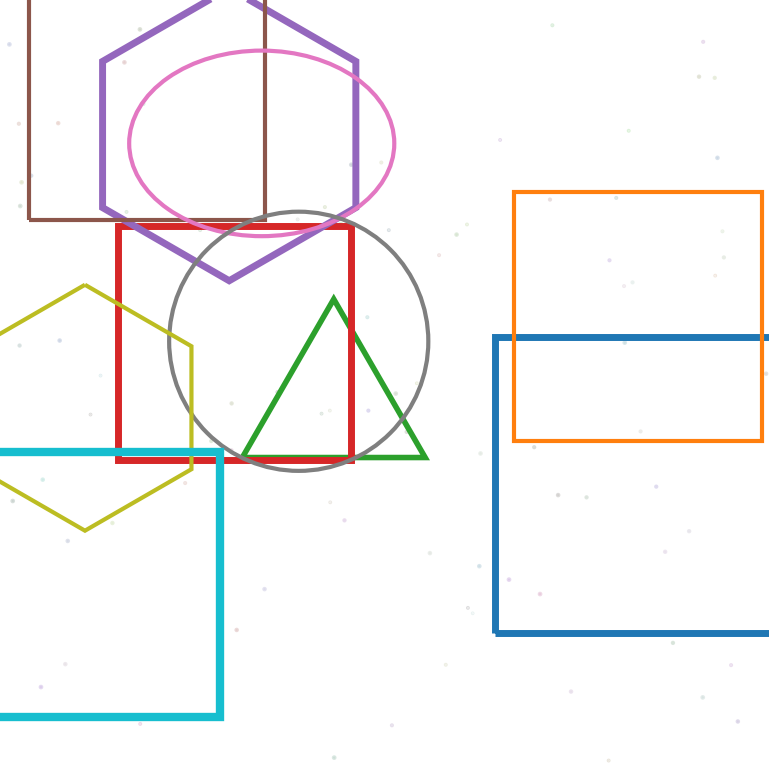[{"shape": "square", "thickness": 2.5, "radius": 0.96, "center": [0.835, 0.37]}, {"shape": "square", "thickness": 1.5, "radius": 0.81, "center": [0.829, 0.589]}, {"shape": "triangle", "thickness": 2, "radius": 0.69, "center": [0.433, 0.474]}, {"shape": "square", "thickness": 2.5, "radius": 0.76, "center": [0.305, 0.555]}, {"shape": "hexagon", "thickness": 2.5, "radius": 0.95, "center": [0.298, 0.825]}, {"shape": "square", "thickness": 1.5, "radius": 0.77, "center": [0.191, 0.868]}, {"shape": "oval", "thickness": 1.5, "radius": 0.86, "center": [0.34, 0.814]}, {"shape": "circle", "thickness": 1.5, "radius": 0.84, "center": [0.388, 0.557]}, {"shape": "hexagon", "thickness": 1.5, "radius": 0.8, "center": [0.11, 0.47]}, {"shape": "square", "thickness": 3, "radius": 0.86, "center": [0.113, 0.241]}]